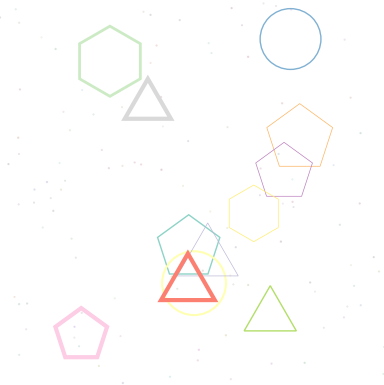[{"shape": "pentagon", "thickness": 1, "radius": 0.43, "center": [0.49, 0.357]}, {"shape": "circle", "thickness": 1.5, "radius": 0.41, "center": [0.504, 0.265]}, {"shape": "triangle", "thickness": 0.5, "radius": 0.46, "center": [0.539, 0.329]}, {"shape": "triangle", "thickness": 3, "radius": 0.4, "center": [0.488, 0.261]}, {"shape": "circle", "thickness": 1, "radius": 0.39, "center": [0.755, 0.899]}, {"shape": "pentagon", "thickness": 0.5, "radius": 0.45, "center": [0.778, 0.641]}, {"shape": "triangle", "thickness": 1, "radius": 0.39, "center": [0.702, 0.18]}, {"shape": "pentagon", "thickness": 3, "radius": 0.35, "center": [0.211, 0.129]}, {"shape": "triangle", "thickness": 3, "radius": 0.35, "center": [0.384, 0.726]}, {"shape": "pentagon", "thickness": 0.5, "radius": 0.39, "center": [0.738, 0.553]}, {"shape": "hexagon", "thickness": 2, "radius": 0.46, "center": [0.286, 0.841]}, {"shape": "hexagon", "thickness": 0.5, "radius": 0.37, "center": [0.659, 0.446]}]